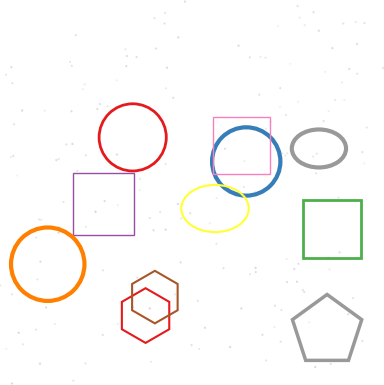[{"shape": "hexagon", "thickness": 1.5, "radius": 0.36, "center": [0.378, 0.18]}, {"shape": "circle", "thickness": 2, "radius": 0.44, "center": [0.345, 0.643]}, {"shape": "circle", "thickness": 3, "radius": 0.44, "center": [0.64, 0.581]}, {"shape": "square", "thickness": 2, "radius": 0.37, "center": [0.863, 0.405]}, {"shape": "square", "thickness": 1, "radius": 0.4, "center": [0.269, 0.47]}, {"shape": "circle", "thickness": 3, "radius": 0.48, "center": [0.124, 0.314]}, {"shape": "oval", "thickness": 1.5, "radius": 0.44, "center": [0.559, 0.458]}, {"shape": "hexagon", "thickness": 1.5, "radius": 0.34, "center": [0.402, 0.228]}, {"shape": "square", "thickness": 1, "radius": 0.37, "center": [0.627, 0.621]}, {"shape": "oval", "thickness": 3, "radius": 0.35, "center": [0.828, 0.614]}, {"shape": "pentagon", "thickness": 2.5, "radius": 0.47, "center": [0.85, 0.14]}]